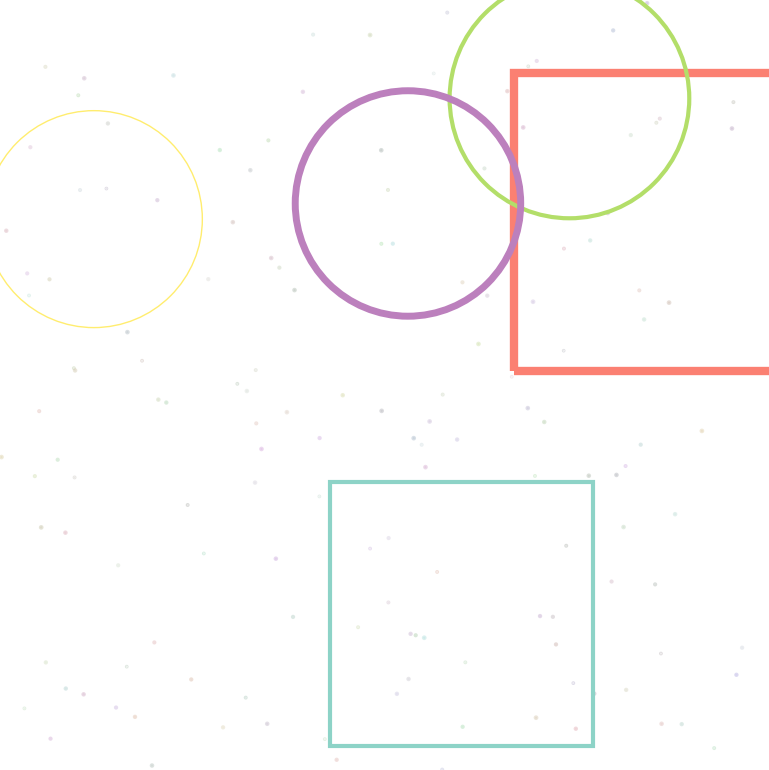[{"shape": "square", "thickness": 1.5, "radius": 0.85, "center": [0.6, 0.203]}, {"shape": "square", "thickness": 3, "radius": 0.97, "center": [0.861, 0.712]}, {"shape": "circle", "thickness": 1.5, "radius": 0.78, "center": [0.74, 0.872]}, {"shape": "circle", "thickness": 2.5, "radius": 0.73, "center": [0.53, 0.736]}, {"shape": "circle", "thickness": 0.5, "radius": 0.7, "center": [0.122, 0.715]}]